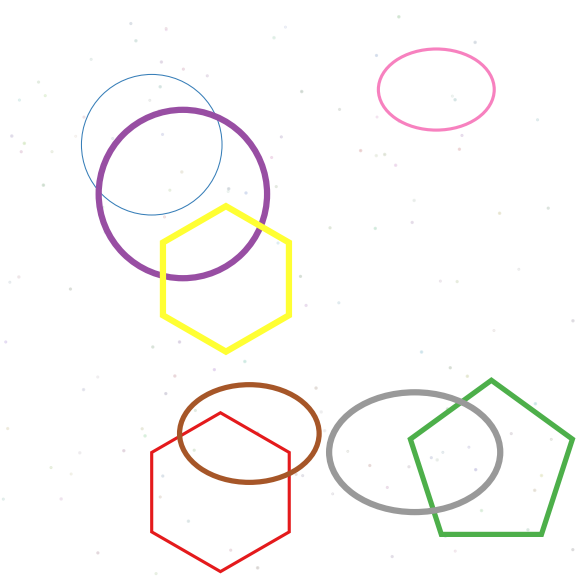[{"shape": "hexagon", "thickness": 1.5, "radius": 0.69, "center": [0.382, 0.147]}, {"shape": "circle", "thickness": 0.5, "radius": 0.61, "center": [0.263, 0.749]}, {"shape": "pentagon", "thickness": 2.5, "radius": 0.74, "center": [0.851, 0.193]}, {"shape": "circle", "thickness": 3, "radius": 0.73, "center": [0.317, 0.663]}, {"shape": "hexagon", "thickness": 3, "radius": 0.63, "center": [0.391, 0.516]}, {"shape": "oval", "thickness": 2.5, "radius": 0.6, "center": [0.432, 0.248]}, {"shape": "oval", "thickness": 1.5, "radius": 0.5, "center": [0.756, 0.844]}, {"shape": "oval", "thickness": 3, "radius": 0.74, "center": [0.718, 0.216]}]